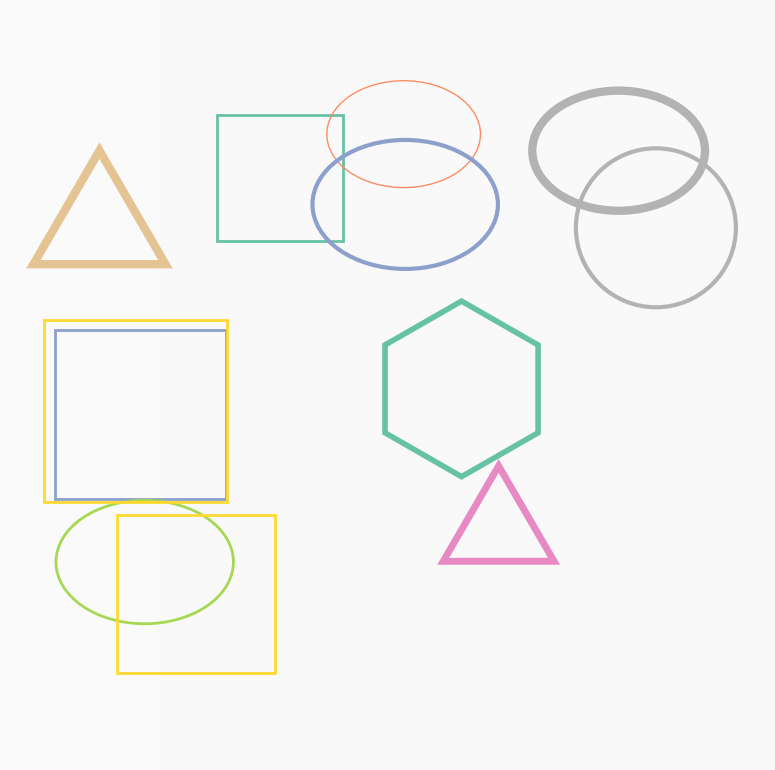[{"shape": "hexagon", "thickness": 2, "radius": 0.57, "center": [0.596, 0.495]}, {"shape": "square", "thickness": 1, "radius": 0.41, "center": [0.361, 0.769]}, {"shape": "oval", "thickness": 0.5, "radius": 0.5, "center": [0.521, 0.826]}, {"shape": "square", "thickness": 1, "radius": 0.55, "center": [0.181, 0.461]}, {"shape": "oval", "thickness": 1.5, "radius": 0.6, "center": [0.523, 0.735]}, {"shape": "triangle", "thickness": 2.5, "radius": 0.41, "center": [0.643, 0.312]}, {"shape": "oval", "thickness": 1, "radius": 0.57, "center": [0.187, 0.27]}, {"shape": "square", "thickness": 1, "radius": 0.51, "center": [0.253, 0.228]}, {"shape": "square", "thickness": 1, "radius": 0.59, "center": [0.175, 0.466]}, {"shape": "triangle", "thickness": 3, "radius": 0.49, "center": [0.128, 0.706]}, {"shape": "circle", "thickness": 1.5, "radius": 0.52, "center": [0.846, 0.704]}, {"shape": "oval", "thickness": 3, "radius": 0.56, "center": [0.798, 0.804]}]